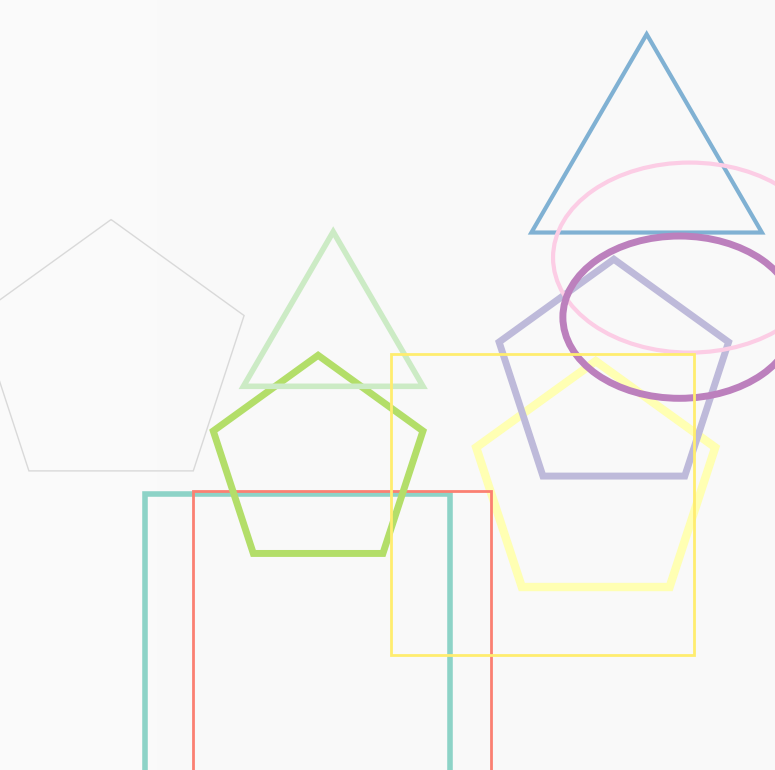[{"shape": "square", "thickness": 2, "radius": 0.98, "center": [0.384, 0.161]}, {"shape": "pentagon", "thickness": 3, "radius": 0.81, "center": [0.769, 0.369]}, {"shape": "pentagon", "thickness": 2.5, "radius": 0.78, "center": [0.792, 0.508]}, {"shape": "square", "thickness": 1, "radius": 0.96, "center": [0.442, 0.17]}, {"shape": "triangle", "thickness": 1.5, "radius": 0.86, "center": [0.834, 0.784]}, {"shape": "pentagon", "thickness": 2.5, "radius": 0.71, "center": [0.41, 0.396]}, {"shape": "oval", "thickness": 1.5, "radius": 0.88, "center": [0.89, 0.665]}, {"shape": "pentagon", "thickness": 0.5, "radius": 0.9, "center": [0.143, 0.534]}, {"shape": "oval", "thickness": 2.5, "radius": 0.75, "center": [0.877, 0.588]}, {"shape": "triangle", "thickness": 2, "radius": 0.67, "center": [0.43, 0.565]}, {"shape": "square", "thickness": 1, "radius": 0.98, "center": [0.7, 0.345]}]